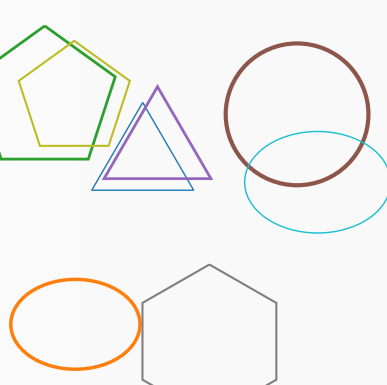[{"shape": "triangle", "thickness": 1, "radius": 0.76, "center": [0.368, 0.582]}, {"shape": "oval", "thickness": 2.5, "radius": 0.83, "center": [0.195, 0.158]}, {"shape": "pentagon", "thickness": 2, "radius": 0.96, "center": [0.115, 0.741]}, {"shape": "triangle", "thickness": 2, "radius": 0.8, "center": [0.406, 0.616]}, {"shape": "circle", "thickness": 3, "radius": 0.92, "center": [0.767, 0.703]}, {"shape": "hexagon", "thickness": 1.5, "radius": 1.0, "center": [0.54, 0.113]}, {"shape": "pentagon", "thickness": 1.5, "radius": 0.75, "center": [0.192, 0.743]}, {"shape": "oval", "thickness": 1, "radius": 0.94, "center": [0.82, 0.527]}]